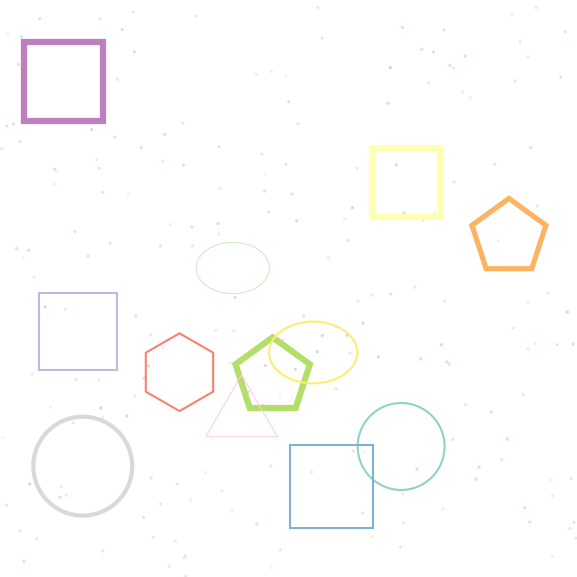[{"shape": "circle", "thickness": 1, "radius": 0.38, "center": [0.695, 0.226]}, {"shape": "square", "thickness": 3, "radius": 0.3, "center": [0.703, 0.683]}, {"shape": "square", "thickness": 1, "radius": 0.33, "center": [0.135, 0.426]}, {"shape": "hexagon", "thickness": 1, "radius": 0.34, "center": [0.311, 0.355]}, {"shape": "square", "thickness": 1, "radius": 0.36, "center": [0.574, 0.156]}, {"shape": "pentagon", "thickness": 2.5, "radius": 0.34, "center": [0.881, 0.588]}, {"shape": "pentagon", "thickness": 3, "radius": 0.34, "center": [0.472, 0.347]}, {"shape": "triangle", "thickness": 0.5, "radius": 0.36, "center": [0.418, 0.279]}, {"shape": "circle", "thickness": 2, "radius": 0.43, "center": [0.143, 0.192]}, {"shape": "square", "thickness": 3, "radius": 0.34, "center": [0.11, 0.858]}, {"shape": "oval", "thickness": 0.5, "radius": 0.32, "center": [0.403, 0.535]}, {"shape": "oval", "thickness": 1, "radius": 0.38, "center": [0.542, 0.389]}]